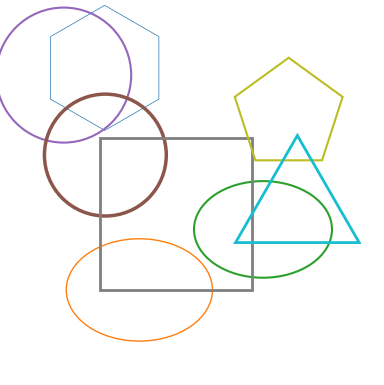[{"shape": "hexagon", "thickness": 0.5, "radius": 0.81, "center": [0.272, 0.824]}, {"shape": "oval", "thickness": 1, "radius": 0.95, "center": [0.362, 0.247]}, {"shape": "oval", "thickness": 1.5, "radius": 0.9, "center": [0.683, 0.404]}, {"shape": "circle", "thickness": 1.5, "radius": 0.88, "center": [0.165, 0.805]}, {"shape": "circle", "thickness": 2.5, "radius": 0.79, "center": [0.274, 0.597]}, {"shape": "square", "thickness": 2, "radius": 0.99, "center": [0.458, 0.444]}, {"shape": "pentagon", "thickness": 1.5, "radius": 0.74, "center": [0.75, 0.703]}, {"shape": "triangle", "thickness": 2, "radius": 0.93, "center": [0.772, 0.463]}]